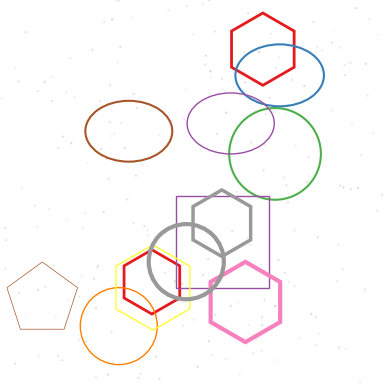[{"shape": "hexagon", "thickness": 2, "radius": 0.47, "center": [0.683, 0.872]}, {"shape": "hexagon", "thickness": 2, "radius": 0.42, "center": [0.395, 0.268]}, {"shape": "oval", "thickness": 1.5, "radius": 0.57, "center": [0.726, 0.804]}, {"shape": "circle", "thickness": 1.5, "radius": 0.6, "center": [0.714, 0.6]}, {"shape": "oval", "thickness": 1, "radius": 0.57, "center": [0.599, 0.679]}, {"shape": "square", "thickness": 1, "radius": 0.6, "center": [0.578, 0.372]}, {"shape": "circle", "thickness": 1, "radius": 0.5, "center": [0.309, 0.153]}, {"shape": "hexagon", "thickness": 1, "radius": 0.55, "center": [0.397, 0.253]}, {"shape": "pentagon", "thickness": 0.5, "radius": 0.48, "center": [0.11, 0.223]}, {"shape": "oval", "thickness": 1.5, "radius": 0.56, "center": [0.335, 0.659]}, {"shape": "hexagon", "thickness": 3, "radius": 0.52, "center": [0.637, 0.216]}, {"shape": "circle", "thickness": 3, "radius": 0.49, "center": [0.484, 0.32]}, {"shape": "hexagon", "thickness": 2.5, "radius": 0.43, "center": [0.576, 0.42]}]